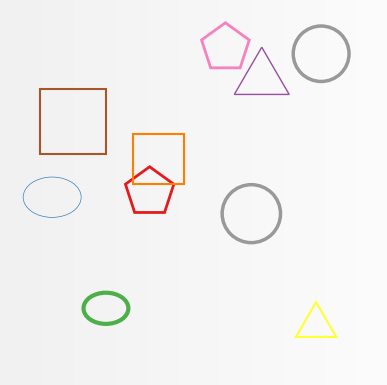[{"shape": "pentagon", "thickness": 2, "radius": 0.33, "center": [0.386, 0.501]}, {"shape": "oval", "thickness": 0.5, "radius": 0.37, "center": [0.135, 0.488]}, {"shape": "oval", "thickness": 3, "radius": 0.29, "center": [0.273, 0.199]}, {"shape": "triangle", "thickness": 1, "radius": 0.41, "center": [0.675, 0.796]}, {"shape": "square", "thickness": 1.5, "radius": 0.32, "center": [0.409, 0.587]}, {"shape": "triangle", "thickness": 1.5, "radius": 0.3, "center": [0.816, 0.155]}, {"shape": "square", "thickness": 1.5, "radius": 0.42, "center": [0.188, 0.685]}, {"shape": "pentagon", "thickness": 2, "radius": 0.32, "center": [0.582, 0.876]}, {"shape": "circle", "thickness": 2.5, "radius": 0.36, "center": [0.829, 0.86]}, {"shape": "circle", "thickness": 2.5, "radius": 0.38, "center": [0.649, 0.445]}]